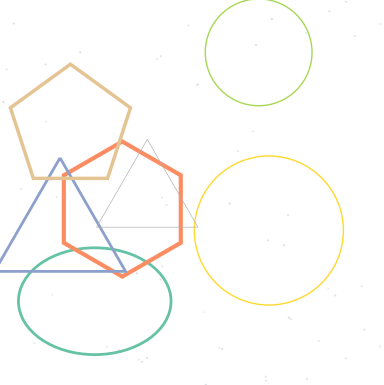[{"shape": "oval", "thickness": 2, "radius": 0.99, "center": [0.246, 0.218]}, {"shape": "hexagon", "thickness": 3, "radius": 0.88, "center": [0.318, 0.457]}, {"shape": "triangle", "thickness": 2, "radius": 0.98, "center": [0.156, 0.393]}, {"shape": "circle", "thickness": 1, "radius": 0.69, "center": [0.672, 0.864]}, {"shape": "circle", "thickness": 1, "radius": 0.97, "center": [0.698, 0.401]}, {"shape": "pentagon", "thickness": 2.5, "radius": 0.82, "center": [0.183, 0.669]}, {"shape": "triangle", "thickness": 0.5, "radius": 0.76, "center": [0.382, 0.486]}]